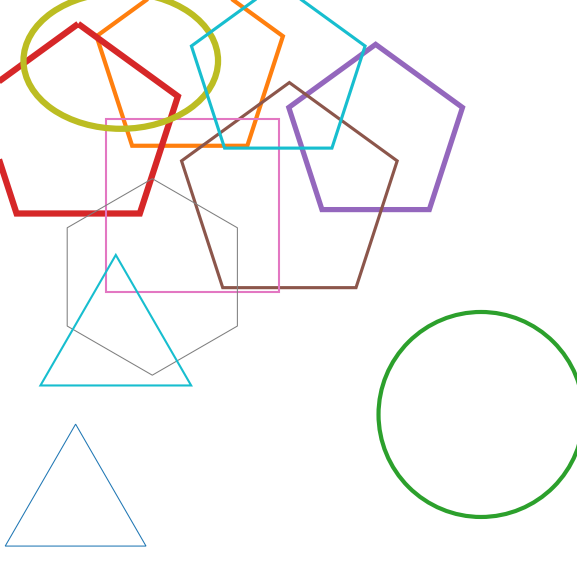[{"shape": "triangle", "thickness": 0.5, "radius": 0.7, "center": [0.131, 0.124]}, {"shape": "pentagon", "thickness": 2, "radius": 0.85, "center": [0.329, 0.884]}, {"shape": "circle", "thickness": 2, "radius": 0.89, "center": [0.833, 0.281]}, {"shape": "pentagon", "thickness": 3, "radius": 0.91, "center": [0.135, 0.776]}, {"shape": "pentagon", "thickness": 2.5, "radius": 0.79, "center": [0.65, 0.764]}, {"shape": "pentagon", "thickness": 1.5, "radius": 0.98, "center": [0.501, 0.66]}, {"shape": "square", "thickness": 1, "radius": 0.75, "center": [0.333, 0.643]}, {"shape": "hexagon", "thickness": 0.5, "radius": 0.85, "center": [0.264, 0.52]}, {"shape": "oval", "thickness": 3, "radius": 0.84, "center": [0.209, 0.894]}, {"shape": "triangle", "thickness": 1, "radius": 0.75, "center": [0.201, 0.407]}, {"shape": "pentagon", "thickness": 1.5, "radius": 0.79, "center": [0.482, 0.871]}]